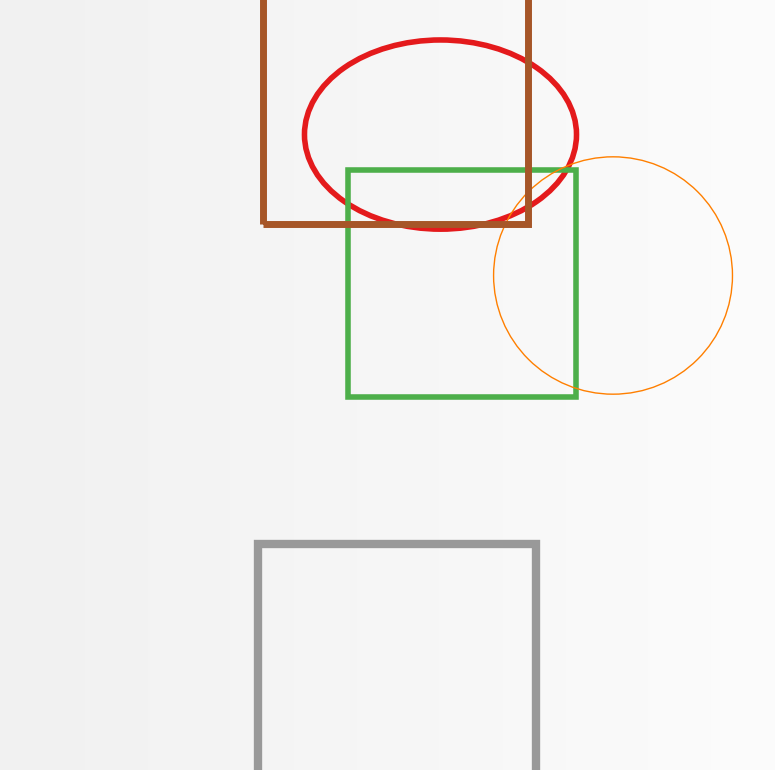[{"shape": "oval", "thickness": 2, "radius": 0.88, "center": [0.568, 0.825]}, {"shape": "square", "thickness": 2, "radius": 0.74, "center": [0.596, 0.632]}, {"shape": "circle", "thickness": 0.5, "radius": 0.77, "center": [0.791, 0.642]}, {"shape": "square", "thickness": 2.5, "radius": 0.86, "center": [0.51, 0.88]}, {"shape": "square", "thickness": 3, "radius": 0.9, "center": [0.512, 0.114]}]